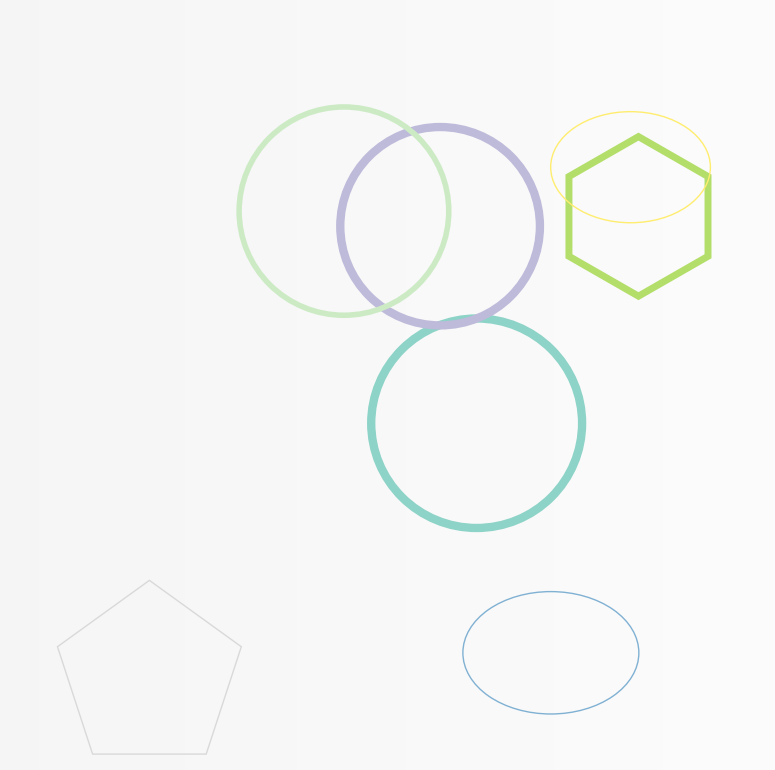[{"shape": "circle", "thickness": 3, "radius": 0.68, "center": [0.615, 0.45]}, {"shape": "circle", "thickness": 3, "radius": 0.64, "center": [0.568, 0.706]}, {"shape": "oval", "thickness": 0.5, "radius": 0.57, "center": [0.711, 0.152]}, {"shape": "hexagon", "thickness": 2.5, "radius": 0.52, "center": [0.824, 0.719]}, {"shape": "pentagon", "thickness": 0.5, "radius": 0.62, "center": [0.193, 0.122]}, {"shape": "circle", "thickness": 2, "radius": 0.68, "center": [0.444, 0.726]}, {"shape": "oval", "thickness": 0.5, "radius": 0.52, "center": [0.814, 0.783]}]